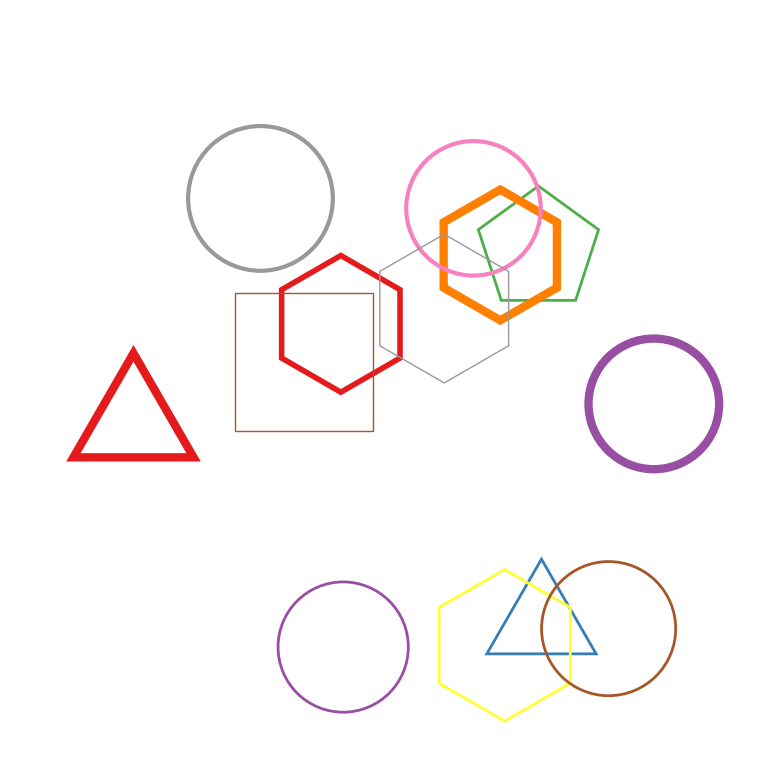[{"shape": "hexagon", "thickness": 2, "radius": 0.44, "center": [0.443, 0.579]}, {"shape": "triangle", "thickness": 3, "radius": 0.45, "center": [0.173, 0.451]}, {"shape": "triangle", "thickness": 1, "radius": 0.41, "center": [0.703, 0.192]}, {"shape": "pentagon", "thickness": 1, "radius": 0.41, "center": [0.699, 0.676]}, {"shape": "circle", "thickness": 1, "radius": 0.42, "center": [0.446, 0.16]}, {"shape": "circle", "thickness": 3, "radius": 0.42, "center": [0.849, 0.475]}, {"shape": "hexagon", "thickness": 3, "radius": 0.42, "center": [0.65, 0.669]}, {"shape": "hexagon", "thickness": 1, "radius": 0.49, "center": [0.655, 0.162]}, {"shape": "circle", "thickness": 1, "radius": 0.44, "center": [0.79, 0.184]}, {"shape": "square", "thickness": 0.5, "radius": 0.45, "center": [0.395, 0.53]}, {"shape": "circle", "thickness": 1.5, "radius": 0.44, "center": [0.615, 0.729]}, {"shape": "hexagon", "thickness": 0.5, "radius": 0.48, "center": [0.577, 0.599]}, {"shape": "circle", "thickness": 1.5, "radius": 0.47, "center": [0.338, 0.742]}]